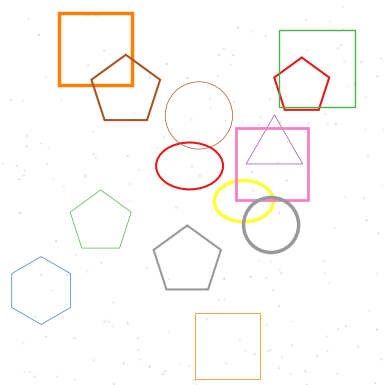[{"shape": "oval", "thickness": 1.5, "radius": 0.43, "center": [0.492, 0.569]}, {"shape": "pentagon", "thickness": 1.5, "radius": 0.38, "center": [0.784, 0.776]}, {"shape": "hexagon", "thickness": 0.5, "radius": 0.44, "center": [0.107, 0.245]}, {"shape": "pentagon", "thickness": 0.5, "radius": 0.42, "center": [0.262, 0.423]}, {"shape": "square", "thickness": 1, "radius": 0.5, "center": [0.824, 0.822]}, {"shape": "triangle", "thickness": 0.5, "radius": 0.42, "center": [0.713, 0.617]}, {"shape": "square", "thickness": 2.5, "radius": 0.47, "center": [0.247, 0.873]}, {"shape": "square", "thickness": 0.5, "radius": 0.43, "center": [0.591, 0.101]}, {"shape": "oval", "thickness": 2.5, "radius": 0.38, "center": [0.633, 0.477]}, {"shape": "pentagon", "thickness": 1.5, "radius": 0.47, "center": [0.327, 0.764]}, {"shape": "circle", "thickness": 0.5, "radius": 0.44, "center": [0.517, 0.7]}, {"shape": "square", "thickness": 2, "radius": 0.47, "center": [0.706, 0.575]}, {"shape": "pentagon", "thickness": 1.5, "radius": 0.46, "center": [0.486, 0.322]}, {"shape": "circle", "thickness": 2.5, "radius": 0.36, "center": [0.704, 0.416]}]